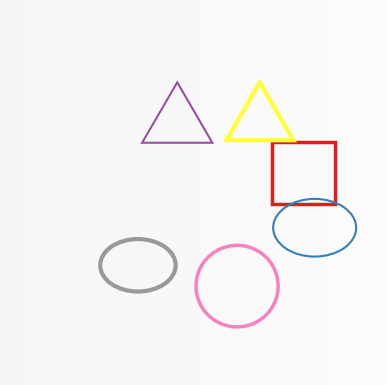[{"shape": "square", "thickness": 2.5, "radius": 0.4, "center": [0.783, 0.551]}, {"shape": "oval", "thickness": 1.5, "radius": 0.54, "center": [0.812, 0.408]}, {"shape": "triangle", "thickness": 1.5, "radius": 0.52, "center": [0.457, 0.682]}, {"shape": "triangle", "thickness": 3, "radius": 0.5, "center": [0.67, 0.686]}, {"shape": "circle", "thickness": 2.5, "radius": 0.53, "center": [0.612, 0.257]}, {"shape": "oval", "thickness": 3, "radius": 0.49, "center": [0.356, 0.311]}]